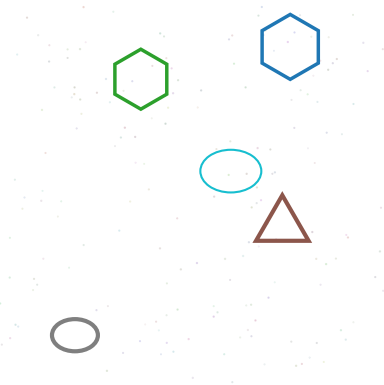[{"shape": "hexagon", "thickness": 2.5, "radius": 0.42, "center": [0.754, 0.878]}, {"shape": "hexagon", "thickness": 2.5, "radius": 0.39, "center": [0.366, 0.794]}, {"shape": "triangle", "thickness": 3, "radius": 0.39, "center": [0.733, 0.414]}, {"shape": "oval", "thickness": 3, "radius": 0.3, "center": [0.195, 0.129]}, {"shape": "oval", "thickness": 1.5, "radius": 0.4, "center": [0.6, 0.556]}]